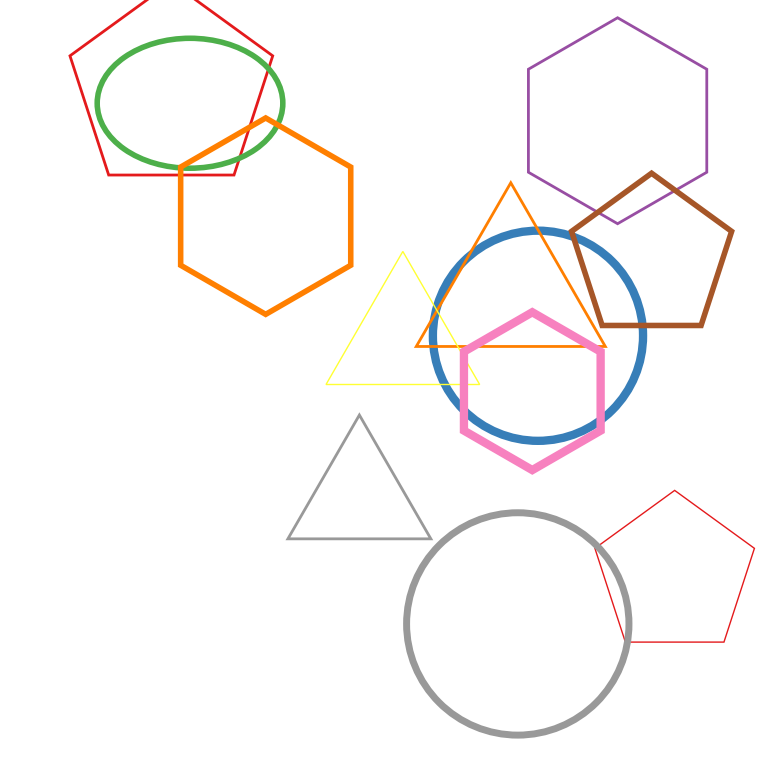[{"shape": "pentagon", "thickness": 1, "radius": 0.69, "center": [0.223, 0.885]}, {"shape": "pentagon", "thickness": 0.5, "radius": 0.54, "center": [0.876, 0.254]}, {"shape": "circle", "thickness": 3, "radius": 0.68, "center": [0.699, 0.564]}, {"shape": "oval", "thickness": 2, "radius": 0.6, "center": [0.247, 0.866]}, {"shape": "hexagon", "thickness": 1, "radius": 0.67, "center": [0.802, 0.843]}, {"shape": "hexagon", "thickness": 2, "radius": 0.64, "center": [0.345, 0.719]}, {"shape": "triangle", "thickness": 1, "radius": 0.71, "center": [0.663, 0.621]}, {"shape": "triangle", "thickness": 0.5, "radius": 0.58, "center": [0.523, 0.558]}, {"shape": "pentagon", "thickness": 2, "radius": 0.55, "center": [0.846, 0.666]}, {"shape": "hexagon", "thickness": 3, "radius": 0.51, "center": [0.691, 0.492]}, {"shape": "triangle", "thickness": 1, "radius": 0.54, "center": [0.467, 0.354]}, {"shape": "circle", "thickness": 2.5, "radius": 0.72, "center": [0.672, 0.19]}]